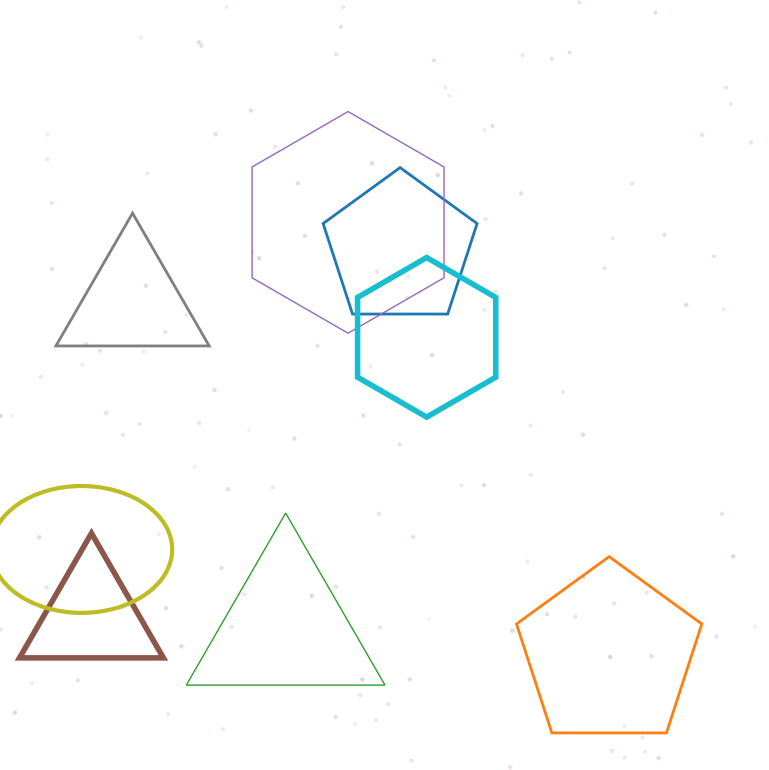[{"shape": "pentagon", "thickness": 1, "radius": 0.53, "center": [0.52, 0.677]}, {"shape": "pentagon", "thickness": 1, "radius": 0.63, "center": [0.791, 0.151]}, {"shape": "triangle", "thickness": 0.5, "radius": 0.74, "center": [0.371, 0.185]}, {"shape": "hexagon", "thickness": 0.5, "radius": 0.72, "center": [0.452, 0.711]}, {"shape": "triangle", "thickness": 2, "radius": 0.54, "center": [0.119, 0.2]}, {"shape": "triangle", "thickness": 1, "radius": 0.57, "center": [0.172, 0.608]}, {"shape": "oval", "thickness": 1.5, "radius": 0.59, "center": [0.106, 0.286]}, {"shape": "hexagon", "thickness": 2, "radius": 0.52, "center": [0.554, 0.562]}]